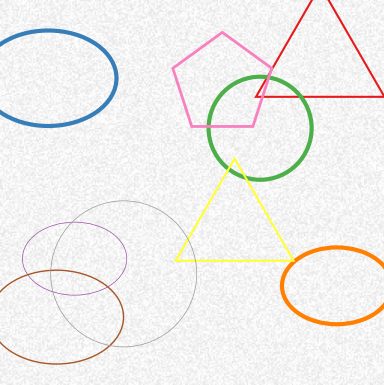[{"shape": "triangle", "thickness": 1.5, "radius": 0.96, "center": [0.832, 0.845]}, {"shape": "oval", "thickness": 3, "radius": 0.89, "center": [0.125, 0.797]}, {"shape": "circle", "thickness": 3, "radius": 0.67, "center": [0.676, 0.667]}, {"shape": "oval", "thickness": 0.5, "radius": 0.68, "center": [0.194, 0.328]}, {"shape": "oval", "thickness": 3, "radius": 0.71, "center": [0.875, 0.258]}, {"shape": "triangle", "thickness": 1.5, "radius": 0.88, "center": [0.609, 0.411]}, {"shape": "oval", "thickness": 1, "radius": 0.87, "center": [0.147, 0.176]}, {"shape": "pentagon", "thickness": 2, "radius": 0.68, "center": [0.577, 0.781]}, {"shape": "circle", "thickness": 0.5, "radius": 0.95, "center": [0.321, 0.289]}]